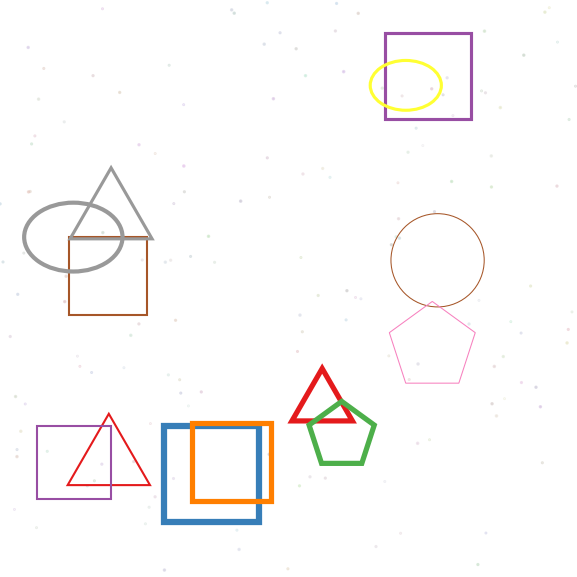[{"shape": "triangle", "thickness": 2.5, "radius": 0.3, "center": [0.558, 0.3]}, {"shape": "triangle", "thickness": 1, "radius": 0.41, "center": [0.188, 0.2]}, {"shape": "square", "thickness": 3, "radius": 0.42, "center": [0.366, 0.178]}, {"shape": "pentagon", "thickness": 2.5, "radius": 0.3, "center": [0.592, 0.245]}, {"shape": "square", "thickness": 1, "radius": 0.32, "center": [0.129, 0.199]}, {"shape": "square", "thickness": 1.5, "radius": 0.37, "center": [0.741, 0.868]}, {"shape": "square", "thickness": 2.5, "radius": 0.34, "center": [0.401, 0.2]}, {"shape": "oval", "thickness": 1.5, "radius": 0.31, "center": [0.703, 0.851]}, {"shape": "square", "thickness": 1, "radius": 0.34, "center": [0.187, 0.521]}, {"shape": "circle", "thickness": 0.5, "radius": 0.4, "center": [0.758, 0.548]}, {"shape": "pentagon", "thickness": 0.5, "radius": 0.39, "center": [0.749, 0.399]}, {"shape": "triangle", "thickness": 1.5, "radius": 0.41, "center": [0.192, 0.627]}, {"shape": "oval", "thickness": 2, "radius": 0.43, "center": [0.127, 0.589]}]